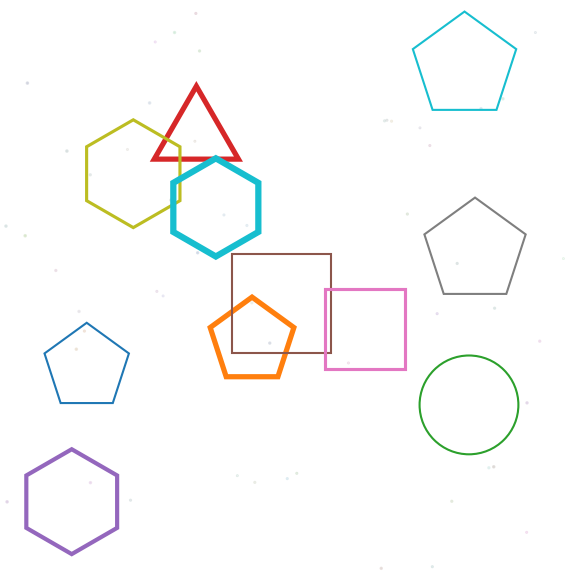[{"shape": "pentagon", "thickness": 1, "radius": 0.38, "center": [0.15, 0.363]}, {"shape": "pentagon", "thickness": 2.5, "radius": 0.38, "center": [0.436, 0.408]}, {"shape": "circle", "thickness": 1, "radius": 0.43, "center": [0.812, 0.298]}, {"shape": "triangle", "thickness": 2.5, "radius": 0.42, "center": [0.34, 0.766]}, {"shape": "hexagon", "thickness": 2, "radius": 0.45, "center": [0.124, 0.13]}, {"shape": "square", "thickness": 1, "radius": 0.43, "center": [0.487, 0.474]}, {"shape": "square", "thickness": 1.5, "radius": 0.35, "center": [0.632, 0.43]}, {"shape": "pentagon", "thickness": 1, "radius": 0.46, "center": [0.823, 0.565]}, {"shape": "hexagon", "thickness": 1.5, "radius": 0.47, "center": [0.231, 0.698]}, {"shape": "pentagon", "thickness": 1, "radius": 0.47, "center": [0.804, 0.885]}, {"shape": "hexagon", "thickness": 3, "radius": 0.42, "center": [0.374, 0.64]}]